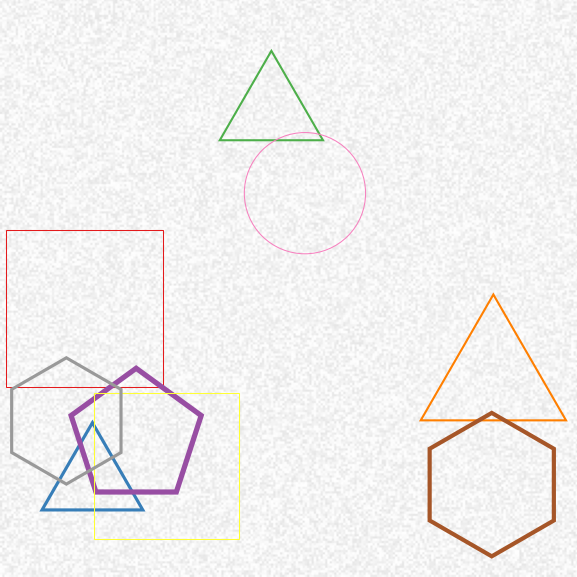[{"shape": "square", "thickness": 0.5, "radius": 0.68, "center": [0.146, 0.465]}, {"shape": "triangle", "thickness": 1.5, "radius": 0.5, "center": [0.16, 0.166]}, {"shape": "triangle", "thickness": 1, "radius": 0.52, "center": [0.47, 0.808]}, {"shape": "pentagon", "thickness": 2.5, "radius": 0.59, "center": [0.236, 0.243]}, {"shape": "triangle", "thickness": 1, "radius": 0.73, "center": [0.854, 0.344]}, {"shape": "square", "thickness": 0.5, "radius": 0.63, "center": [0.288, 0.193]}, {"shape": "hexagon", "thickness": 2, "radius": 0.62, "center": [0.852, 0.16]}, {"shape": "circle", "thickness": 0.5, "radius": 0.52, "center": [0.528, 0.665]}, {"shape": "hexagon", "thickness": 1.5, "radius": 0.55, "center": [0.115, 0.27]}]